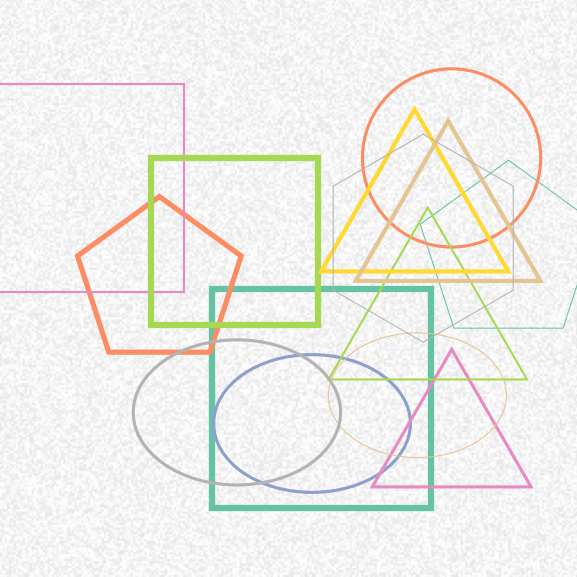[{"shape": "pentagon", "thickness": 0.5, "radius": 0.8, "center": [0.881, 0.561]}, {"shape": "square", "thickness": 3, "radius": 0.95, "center": [0.557, 0.309]}, {"shape": "circle", "thickness": 1.5, "radius": 0.77, "center": [0.782, 0.726]}, {"shape": "pentagon", "thickness": 2.5, "radius": 0.74, "center": [0.276, 0.51]}, {"shape": "oval", "thickness": 1.5, "radius": 0.85, "center": [0.54, 0.266]}, {"shape": "triangle", "thickness": 1.5, "radius": 0.79, "center": [0.782, 0.235]}, {"shape": "square", "thickness": 1, "radius": 0.9, "center": [0.139, 0.673]}, {"shape": "triangle", "thickness": 1, "radius": 0.99, "center": [0.741, 0.441]}, {"shape": "square", "thickness": 3, "radius": 0.72, "center": [0.405, 0.581]}, {"shape": "triangle", "thickness": 2, "radius": 0.94, "center": [0.718, 0.623]}, {"shape": "oval", "thickness": 0.5, "radius": 0.77, "center": [0.723, 0.315]}, {"shape": "triangle", "thickness": 2, "radius": 0.92, "center": [0.776, 0.605]}, {"shape": "hexagon", "thickness": 0.5, "radius": 0.9, "center": [0.733, 0.587]}, {"shape": "oval", "thickness": 1.5, "radius": 0.9, "center": [0.41, 0.285]}]